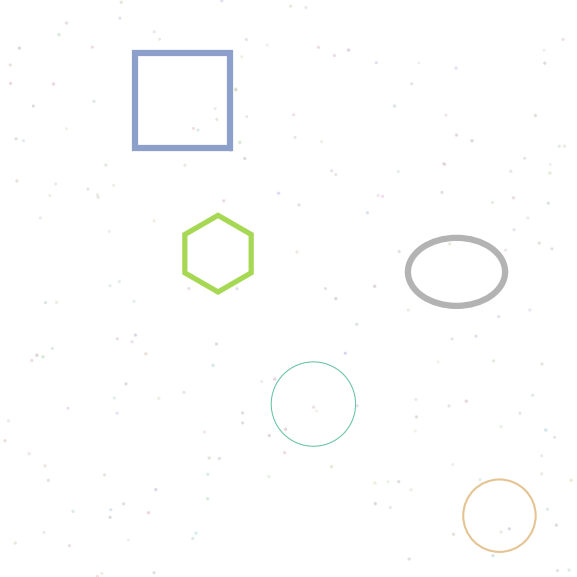[{"shape": "circle", "thickness": 0.5, "radius": 0.37, "center": [0.543, 0.299]}, {"shape": "square", "thickness": 3, "radius": 0.41, "center": [0.316, 0.825]}, {"shape": "hexagon", "thickness": 2.5, "radius": 0.33, "center": [0.378, 0.56]}, {"shape": "circle", "thickness": 1, "radius": 0.31, "center": [0.865, 0.106]}, {"shape": "oval", "thickness": 3, "radius": 0.42, "center": [0.79, 0.528]}]